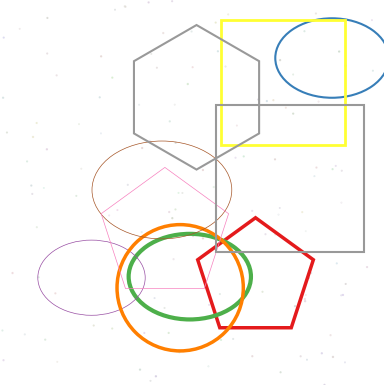[{"shape": "pentagon", "thickness": 2.5, "radius": 0.79, "center": [0.664, 0.276]}, {"shape": "oval", "thickness": 1.5, "radius": 0.74, "center": [0.862, 0.849]}, {"shape": "oval", "thickness": 3, "radius": 0.79, "center": [0.493, 0.281]}, {"shape": "oval", "thickness": 0.5, "radius": 0.7, "center": [0.238, 0.279]}, {"shape": "circle", "thickness": 2.5, "radius": 0.82, "center": [0.468, 0.253]}, {"shape": "square", "thickness": 2, "radius": 0.81, "center": [0.735, 0.785]}, {"shape": "oval", "thickness": 0.5, "radius": 0.91, "center": [0.42, 0.507]}, {"shape": "pentagon", "thickness": 0.5, "radius": 0.87, "center": [0.428, 0.391]}, {"shape": "hexagon", "thickness": 1.5, "radius": 0.94, "center": [0.51, 0.747]}, {"shape": "square", "thickness": 1.5, "radius": 0.96, "center": [0.753, 0.536]}]